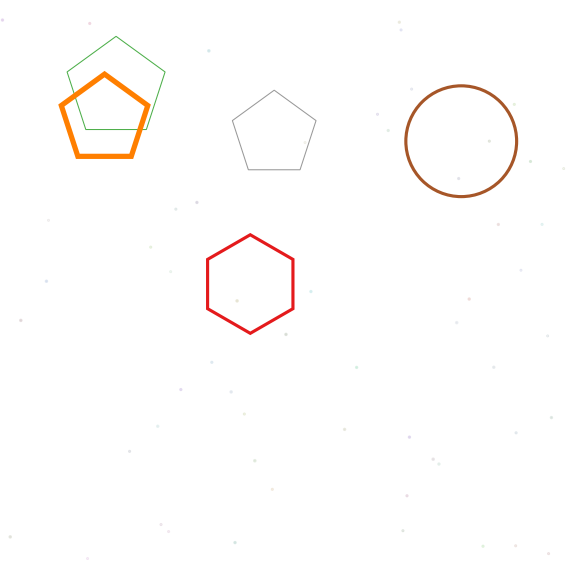[{"shape": "hexagon", "thickness": 1.5, "radius": 0.43, "center": [0.433, 0.507]}, {"shape": "pentagon", "thickness": 0.5, "radius": 0.45, "center": [0.201, 0.847]}, {"shape": "pentagon", "thickness": 2.5, "radius": 0.39, "center": [0.181, 0.792]}, {"shape": "circle", "thickness": 1.5, "radius": 0.48, "center": [0.799, 0.755]}, {"shape": "pentagon", "thickness": 0.5, "radius": 0.38, "center": [0.475, 0.767]}]